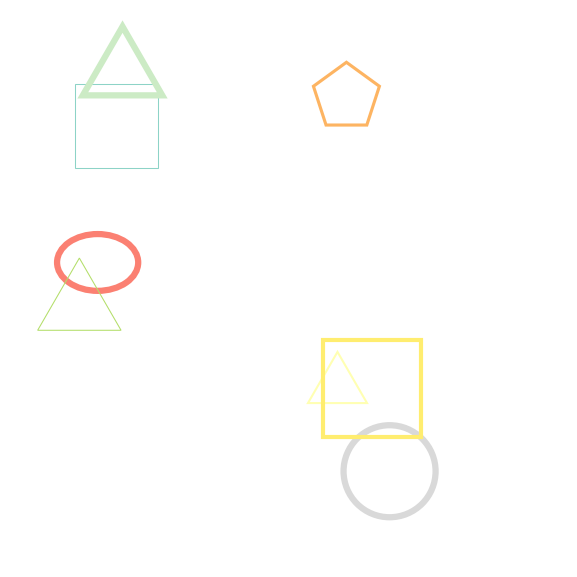[{"shape": "square", "thickness": 0.5, "radius": 0.36, "center": [0.202, 0.781]}, {"shape": "triangle", "thickness": 1, "radius": 0.3, "center": [0.584, 0.331]}, {"shape": "oval", "thickness": 3, "radius": 0.35, "center": [0.169, 0.545]}, {"shape": "pentagon", "thickness": 1.5, "radius": 0.3, "center": [0.6, 0.831]}, {"shape": "triangle", "thickness": 0.5, "radius": 0.42, "center": [0.137, 0.469]}, {"shape": "circle", "thickness": 3, "radius": 0.4, "center": [0.675, 0.183]}, {"shape": "triangle", "thickness": 3, "radius": 0.4, "center": [0.212, 0.874]}, {"shape": "square", "thickness": 2, "radius": 0.42, "center": [0.644, 0.326]}]